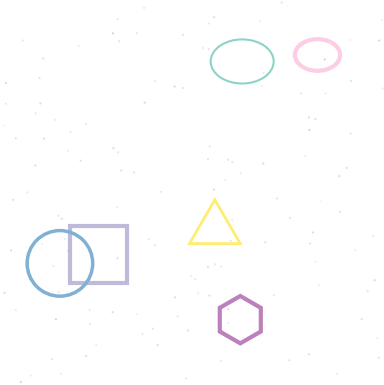[{"shape": "oval", "thickness": 1.5, "radius": 0.41, "center": [0.629, 0.84]}, {"shape": "square", "thickness": 3, "radius": 0.37, "center": [0.255, 0.338]}, {"shape": "circle", "thickness": 2.5, "radius": 0.43, "center": [0.156, 0.316]}, {"shape": "oval", "thickness": 3, "radius": 0.29, "center": [0.825, 0.857]}, {"shape": "hexagon", "thickness": 3, "radius": 0.31, "center": [0.624, 0.17]}, {"shape": "triangle", "thickness": 2, "radius": 0.38, "center": [0.558, 0.405]}]